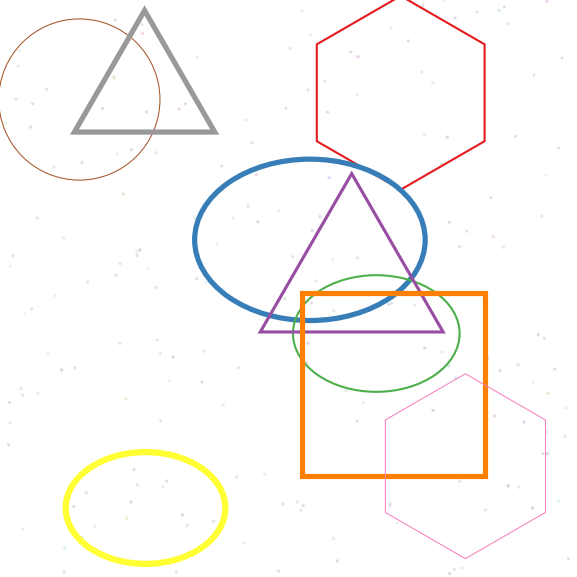[{"shape": "hexagon", "thickness": 1, "radius": 0.84, "center": [0.694, 0.839]}, {"shape": "oval", "thickness": 2.5, "radius": 1.0, "center": [0.537, 0.584]}, {"shape": "oval", "thickness": 1, "radius": 0.72, "center": [0.652, 0.422]}, {"shape": "triangle", "thickness": 1.5, "radius": 0.91, "center": [0.609, 0.516]}, {"shape": "square", "thickness": 2.5, "radius": 0.79, "center": [0.681, 0.334]}, {"shape": "oval", "thickness": 3, "radius": 0.69, "center": [0.252, 0.12]}, {"shape": "circle", "thickness": 0.5, "radius": 0.7, "center": [0.137, 0.827]}, {"shape": "hexagon", "thickness": 0.5, "radius": 0.8, "center": [0.806, 0.192]}, {"shape": "triangle", "thickness": 2.5, "radius": 0.7, "center": [0.25, 0.841]}]